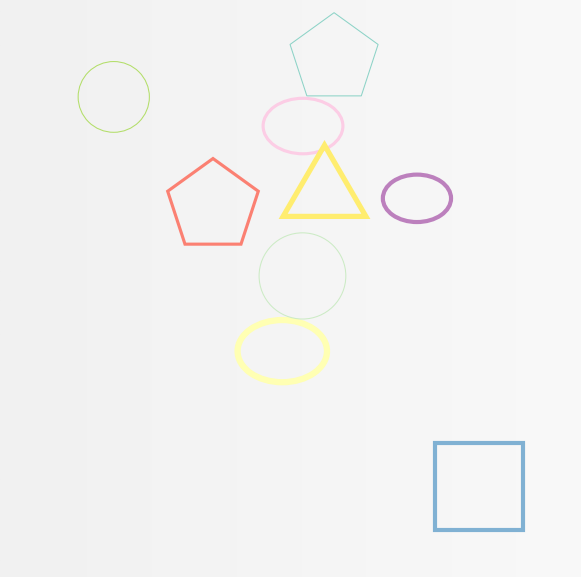[{"shape": "pentagon", "thickness": 0.5, "radius": 0.4, "center": [0.575, 0.898]}, {"shape": "oval", "thickness": 3, "radius": 0.38, "center": [0.486, 0.391]}, {"shape": "pentagon", "thickness": 1.5, "radius": 0.41, "center": [0.366, 0.643]}, {"shape": "square", "thickness": 2, "radius": 0.38, "center": [0.824, 0.157]}, {"shape": "circle", "thickness": 0.5, "radius": 0.31, "center": [0.196, 0.831]}, {"shape": "oval", "thickness": 1.5, "radius": 0.34, "center": [0.521, 0.781]}, {"shape": "oval", "thickness": 2, "radius": 0.29, "center": [0.717, 0.656]}, {"shape": "circle", "thickness": 0.5, "radius": 0.37, "center": [0.52, 0.521]}, {"shape": "triangle", "thickness": 2.5, "radius": 0.41, "center": [0.558, 0.666]}]